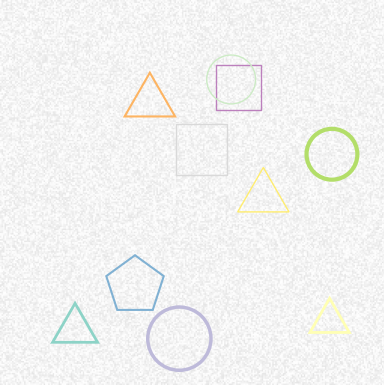[{"shape": "triangle", "thickness": 2, "radius": 0.34, "center": [0.195, 0.145]}, {"shape": "triangle", "thickness": 2, "radius": 0.3, "center": [0.856, 0.166]}, {"shape": "circle", "thickness": 2.5, "radius": 0.41, "center": [0.466, 0.12]}, {"shape": "pentagon", "thickness": 1.5, "radius": 0.39, "center": [0.351, 0.259]}, {"shape": "triangle", "thickness": 1.5, "radius": 0.38, "center": [0.389, 0.735]}, {"shape": "circle", "thickness": 3, "radius": 0.33, "center": [0.862, 0.599]}, {"shape": "square", "thickness": 1, "radius": 0.33, "center": [0.523, 0.611]}, {"shape": "square", "thickness": 1, "radius": 0.3, "center": [0.619, 0.772]}, {"shape": "circle", "thickness": 1, "radius": 0.32, "center": [0.6, 0.794]}, {"shape": "triangle", "thickness": 1, "radius": 0.38, "center": [0.684, 0.488]}]